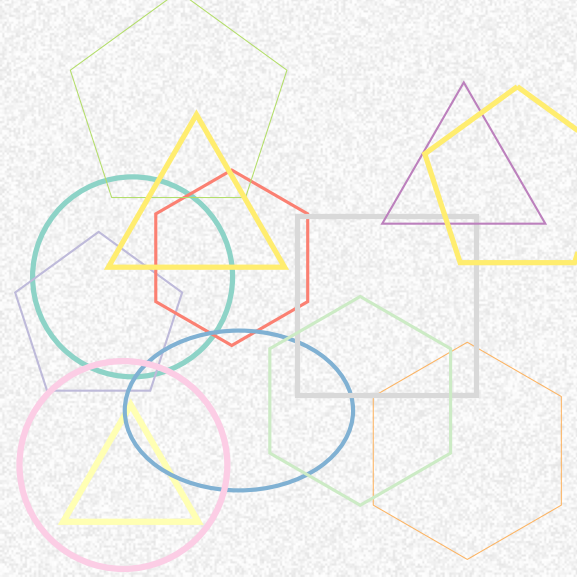[{"shape": "circle", "thickness": 2.5, "radius": 0.87, "center": [0.23, 0.52]}, {"shape": "triangle", "thickness": 3, "radius": 0.68, "center": [0.226, 0.163]}, {"shape": "pentagon", "thickness": 1, "radius": 0.76, "center": [0.171, 0.446]}, {"shape": "hexagon", "thickness": 1.5, "radius": 0.76, "center": [0.401, 0.553]}, {"shape": "oval", "thickness": 2, "radius": 0.99, "center": [0.414, 0.288]}, {"shape": "hexagon", "thickness": 0.5, "radius": 0.94, "center": [0.809, 0.218]}, {"shape": "pentagon", "thickness": 0.5, "radius": 0.99, "center": [0.309, 0.817]}, {"shape": "circle", "thickness": 3, "radius": 0.9, "center": [0.214, 0.194]}, {"shape": "square", "thickness": 2.5, "radius": 0.78, "center": [0.669, 0.47]}, {"shape": "triangle", "thickness": 1, "radius": 0.82, "center": [0.803, 0.693]}, {"shape": "hexagon", "thickness": 1.5, "radius": 0.9, "center": [0.624, 0.305]}, {"shape": "pentagon", "thickness": 2.5, "radius": 0.84, "center": [0.896, 0.681]}, {"shape": "triangle", "thickness": 2.5, "radius": 0.88, "center": [0.34, 0.625]}]